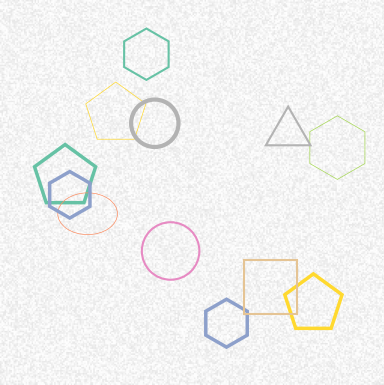[{"shape": "pentagon", "thickness": 2.5, "radius": 0.42, "center": [0.169, 0.541]}, {"shape": "hexagon", "thickness": 1.5, "radius": 0.33, "center": [0.38, 0.859]}, {"shape": "oval", "thickness": 0.5, "radius": 0.39, "center": [0.228, 0.445]}, {"shape": "hexagon", "thickness": 2.5, "radius": 0.31, "center": [0.588, 0.161]}, {"shape": "hexagon", "thickness": 2.5, "radius": 0.3, "center": [0.181, 0.494]}, {"shape": "circle", "thickness": 1.5, "radius": 0.37, "center": [0.443, 0.348]}, {"shape": "hexagon", "thickness": 0.5, "radius": 0.41, "center": [0.876, 0.617]}, {"shape": "pentagon", "thickness": 2.5, "radius": 0.39, "center": [0.814, 0.21]}, {"shape": "pentagon", "thickness": 0.5, "radius": 0.41, "center": [0.301, 0.705]}, {"shape": "square", "thickness": 1.5, "radius": 0.35, "center": [0.702, 0.254]}, {"shape": "triangle", "thickness": 1.5, "radius": 0.34, "center": [0.748, 0.656]}, {"shape": "circle", "thickness": 3, "radius": 0.31, "center": [0.402, 0.68]}]